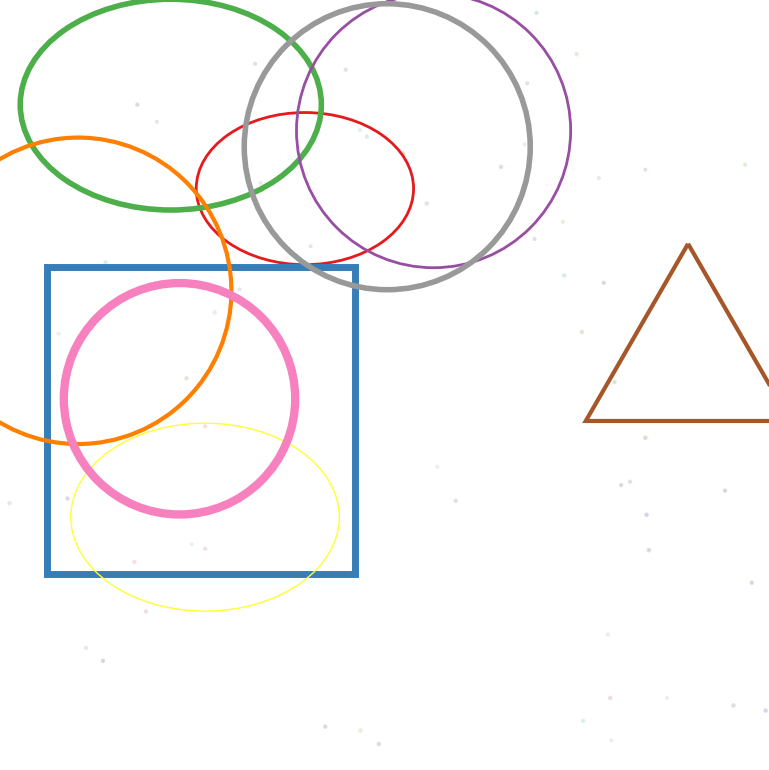[{"shape": "oval", "thickness": 1, "radius": 0.71, "center": [0.396, 0.755]}, {"shape": "square", "thickness": 2.5, "radius": 1.0, "center": [0.261, 0.454]}, {"shape": "oval", "thickness": 2, "radius": 0.98, "center": [0.222, 0.864]}, {"shape": "circle", "thickness": 1, "radius": 0.89, "center": [0.563, 0.83]}, {"shape": "circle", "thickness": 1.5, "radius": 1.0, "center": [0.102, 0.622]}, {"shape": "oval", "thickness": 0.5, "radius": 0.87, "center": [0.266, 0.328]}, {"shape": "triangle", "thickness": 1.5, "radius": 0.77, "center": [0.894, 0.53]}, {"shape": "circle", "thickness": 3, "radius": 0.75, "center": [0.233, 0.482]}, {"shape": "circle", "thickness": 2, "radius": 0.93, "center": [0.503, 0.809]}]